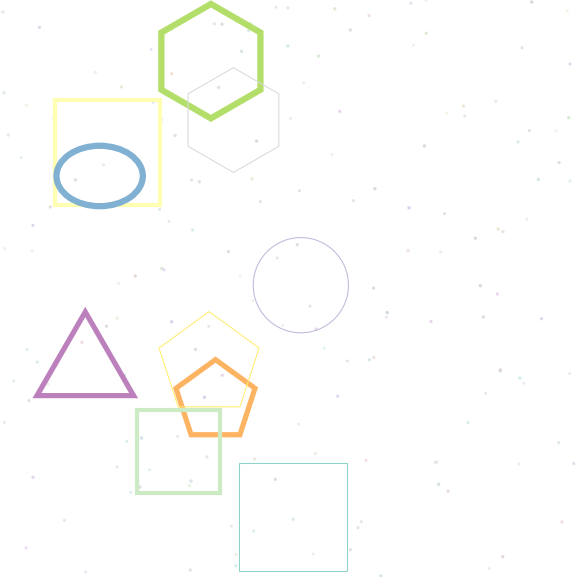[{"shape": "square", "thickness": 0.5, "radius": 0.47, "center": [0.507, 0.104]}, {"shape": "square", "thickness": 2, "radius": 0.45, "center": [0.186, 0.735]}, {"shape": "circle", "thickness": 0.5, "radius": 0.41, "center": [0.521, 0.505]}, {"shape": "oval", "thickness": 3, "radius": 0.37, "center": [0.173, 0.694]}, {"shape": "pentagon", "thickness": 2.5, "radius": 0.36, "center": [0.373, 0.305]}, {"shape": "hexagon", "thickness": 3, "radius": 0.5, "center": [0.365, 0.893]}, {"shape": "hexagon", "thickness": 0.5, "radius": 0.45, "center": [0.404, 0.791]}, {"shape": "triangle", "thickness": 2.5, "radius": 0.48, "center": [0.148, 0.362]}, {"shape": "square", "thickness": 2, "radius": 0.36, "center": [0.308, 0.218]}, {"shape": "pentagon", "thickness": 0.5, "radius": 0.46, "center": [0.362, 0.368]}]